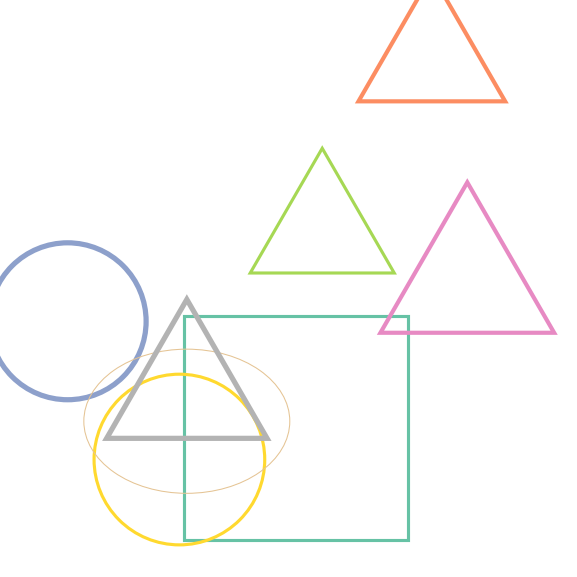[{"shape": "square", "thickness": 1.5, "radius": 0.97, "center": [0.513, 0.258]}, {"shape": "triangle", "thickness": 2, "radius": 0.73, "center": [0.748, 0.897]}, {"shape": "circle", "thickness": 2.5, "radius": 0.68, "center": [0.117, 0.443]}, {"shape": "triangle", "thickness": 2, "radius": 0.87, "center": [0.809, 0.51]}, {"shape": "triangle", "thickness": 1.5, "radius": 0.72, "center": [0.558, 0.598]}, {"shape": "circle", "thickness": 1.5, "radius": 0.74, "center": [0.311, 0.203]}, {"shape": "oval", "thickness": 0.5, "radius": 0.89, "center": [0.323, 0.27]}, {"shape": "triangle", "thickness": 2.5, "radius": 0.8, "center": [0.324, 0.32]}]